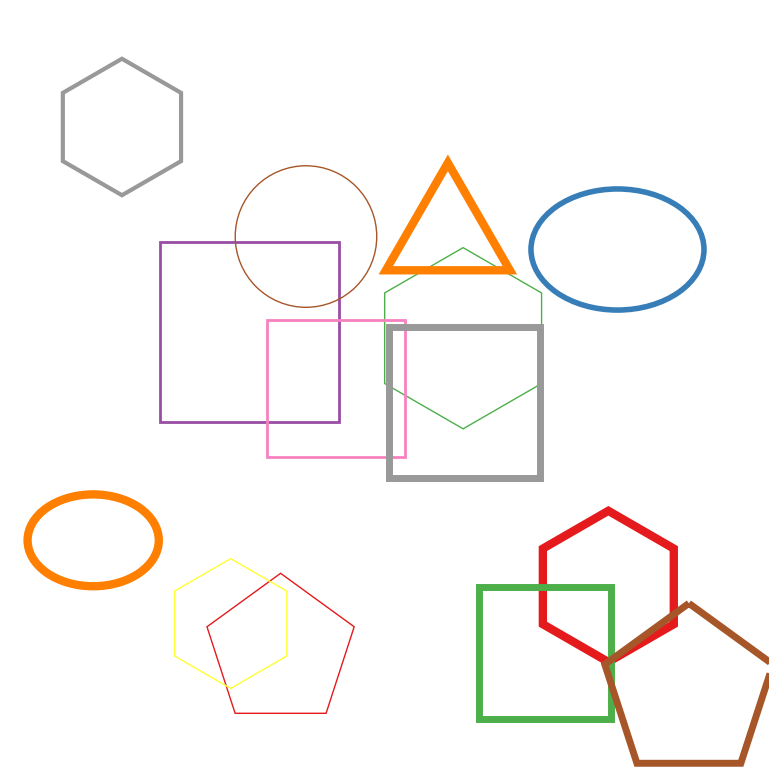[{"shape": "hexagon", "thickness": 3, "radius": 0.49, "center": [0.79, 0.238]}, {"shape": "pentagon", "thickness": 0.5, "radius": 0.5, "center": [0.364, 0.155]}, {"shape": "oval", "thickness": 2, "radius": 0.56, "center": [0.802, 0.676]}, {"shape": "hexagon", "thickness": 0.5, "radius": 0.59, "center": [0.601, 0.561]}, {"shape": "square", "thickness": 2.5, "radius": 0.43, "center": [0.707, 0.152]}, {"shape": "square", "thickness": 1, "radius": 0.58, "center": [0.324, 0.569]}, {"shape": "oval", "thickness": 3, "radius": 0.43, "center": [0.121, 0.298]}, {"shape": "triangle", "thickness": 3, "radius": 0.47, "center": [0.582, 0.695]}, {"shape": "hexagon", "thickness": 0.5, "radius": 0.42, "center": [0.3, 0.19]}, {"shape": "circle", "thickness": 0.5, "radius": 0.46, "center": [0.397, 0.693]}, {"shape": "pentagon", "thickness": 2.5, "radius": 0.57, "center": [0.895, 0.102]}, {"shape": "square", "thickness": 1, "radius": 0.45, "center": [0.437, 0.495]}, {"shape": "square", "thickness": 2.5, "radius": 0.49, "center": [0.603, 0.478]}, {"shape": "hexagon", "thickness": 1.5, "radius": 0.44, "center": [0.158, 0.835]}]